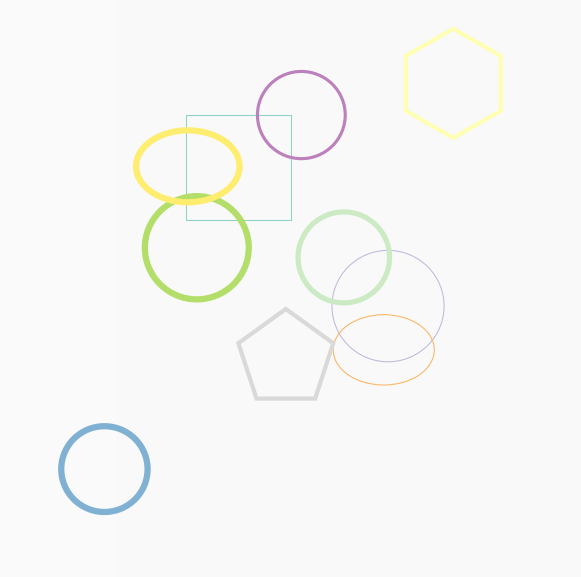[{"shape": "square", "thickness": 0.5, "radius": 0.45, "center": [0.41, 0.709]}, {"shape": "hexagon", "thickness": 2, "radius": 0.47, "center": [0.78, 0.855]}, {"shape": "circle", "thickness": 0.5, "radius": 0.48, "center": [0.668, 0.469]}, {"shape": "circle", "thickness": 3, "radius": 0.37, "center": [0.18, 0.187]}, {"shape": "oval", "thickness": 0.5, "radius": 0.43, "center": [0.66, 0.393]}, {"shape": "circle", "thickness": 3, "radius": 0.45, "center": [0.339, 0.57]}, {"shape": "pentagon", "thickness": 2, "radius": 0.43, "center": [0.492, 0.378]}, {"shape": "circle", "thickness": 1.5, "radius": 0.38, "center": [0.518, 0.8]}, {"shape": "circle", "thickness": 2.5, "radius": 0.39, "center": [0.591, 0.553]}, {"shape": "oval", "thickness": 3, "radius": 0.45, "center": [0.323, 0.711]}]